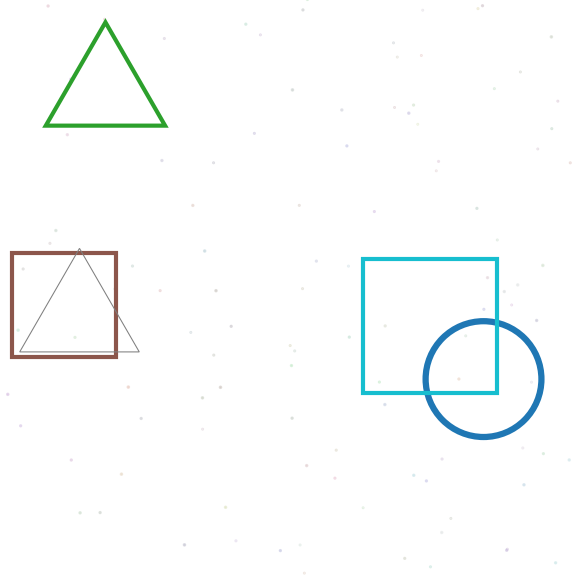[{"shape": "circle", "thickness": 3, "radius": 0.5, "center": [0.837, 0.343]}, {"shape": "triangle", "thickness": 2, "radius": 0.6, "center": [0.183, 0.841]}, {"shape": "square", "thickness": 2, "radius": 0.45, "center": [0.111, 0.471]}, {"shape": "triangle", "thickness": 0.5, "radius": 0.6, "center": [0.138, 0.45]}, {"shape": "square", "thickness": 2, "radius": 0.58, "center": [0.744, 0.435]}]